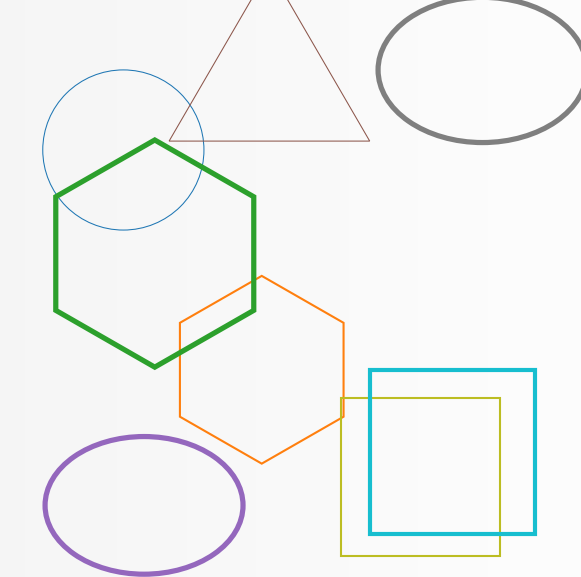[{"shape": "circle", "thickness": 0.5, "radius": 0.69, "center": [0.212, 0.739]}, {"shape": "hexagon", "thickness": 1, "radius": 0.81, "center": [0.45, 0.359]}, {"shape": "hexagon", "thickness": 2.5, "radius": 0.98, "center": [0.266, 0.56]}, {"shape": "oval", "thickness": 2.5, "radius": 0.85, "center": [0.248, 0.124]}, {"shape": "triangle", "thickness": 0.5, "radius": 1.0, "center": [0.463, 0.854]}, {"shape": "oval", "thickness": 2.5, "radius": 0.9, "center": [0.83, 0.878]}, {"shape": "square", "thickness": 1, "radius": 0.68, "center": [0.724, 0.173]}, {"shape": "square", "thickness": 2, "radius": 0.71, "center": [0.779, 0.216]}]